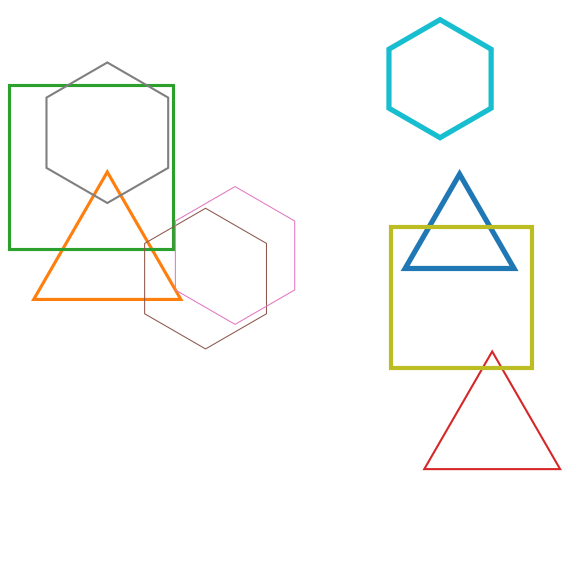[{"shape": "triangle", "thickness": 2.5, "radius": 0.54, "center": [0.796, 0.589]}, {"shape": "triangle", "thickness": 1.5, "radius": 0.74, "center": [0.186, 0.554]}, {"shape": "square", "thickness": 1.5, "radius": 0.71, "center": [0.158, 0.711]}, {"shape": "triangle", "thickness": 1, "radius": 0.68, "center": [0.852, 0.255]}, {"shape": "hexagon", "thickness": 0.5, "radius": 0.61, "center": [0.356, 0.517]}, {"shape": "hexagon", "thickness": 0.5, "radius": 0.6, "center": [0.407, 0.557]}, {"shape": "hexagon", "thickness": 1, "radius": 0.61, "center": [0.186, 0.769]}, {"shape": "square", "thickness": 2, "radius": 0.61, "center": [0.799, 0.484]}, {"shape": "hexagon", "thickness": 2.5, "radius": 0.51, "center": [0.762, 0.863]}]